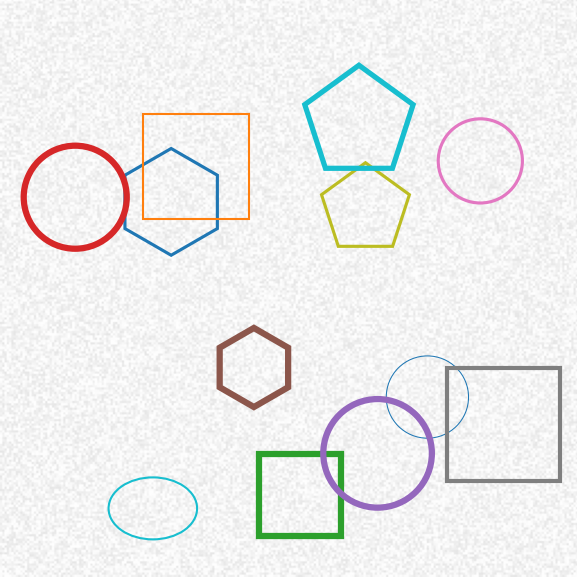[{"shape": "circle", "thickness": 0.5, "radius": 0.36, "center": [0.74, 0.312]}, {"shape": "hexagon", "thickness": 1.5, "radius": 0.46, "center": [0.296, 0.65]}, {"shape": "square", "thickness": 1, "radius": 0.46, "center": [0.34, 0.711]}, {"shape": "square", "thickness": 3, "radius": 0.36, "center": [0.519, 0.142]}, {"shape": "circle", "thickness": 3, "radius": 0.45, "center": [0.13, 0.658]}, {"shape": "circle", "thickness": 3, "radius": 0.47, "center": [0.654, 0.214]}, {"shape": "hexagon", "thickness": 3, "radius": 0.34, "center": [0.44, 0.363]}, {"shape": "circle", "thickness": 1.5, "radius": 0.36, "center": [0.832, 0.72]}, {"shape": "square", "thickness": 2, "radius": 0.49, "center": [0.872, 0.264]}, {"shape": "pentagon", "thickness": 1.5, "radius": 0.4, "center": [0.633, 0.637]}, {"shape": "pentagon", "thickness": 2.5, "radius": 0.49, "center": [0.622, 0.788]}, {"shape": "oval", "thickness": 1, "radius": 0.38, "center": [0.265, 0.119]}]